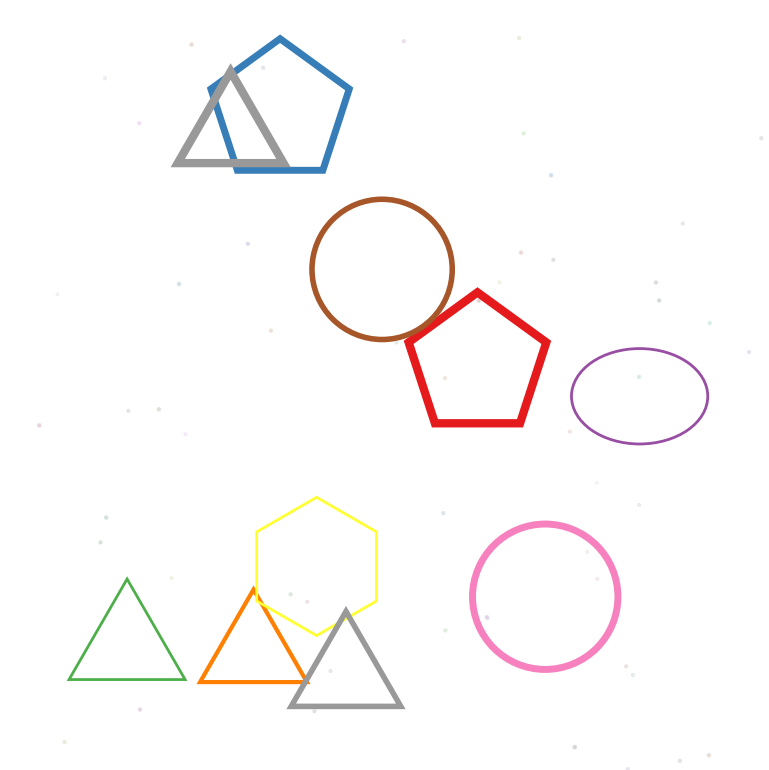[{"shape": "pentagon", "thickness": 3, "radius": 0.47, "center": [0.62, 0.526]}, {"shape": "pentagon", "thickness": 2.5, "radius": 0.47, "center": [0.364, 0.855]}, {"shape": "triangle", "thickness": 1, "radius": 0.44, "center": [0.165, 0.161]}, {"shape": "oval", "thickness": 1, "radius": 0.44, "center": [0.831, 0.485]}, {"shape": "triangle", "thickness": 1.5, "radius": 0.4, "center": [0.329, 0.154]}, {"shape": "hexagon", "thickness": 1, "radius": 0.45, "center": [0.411, 0.264]}, {"shape": "circle", "thickness": 2, "radius": 0.46, "center": [0.496, 0.65]}, {"shape": "circle", "thickness": 2.5, "radius": 0.47, "center": [0.708, 0.225]}, {"shape": "triangle", "thickness": 2, "radius": 0.41, "center": [0.449, 0.124]}, {"shape": "triangle", "thickness": 3, "radius": 0.4, "center": [0.3, 0.828]}]